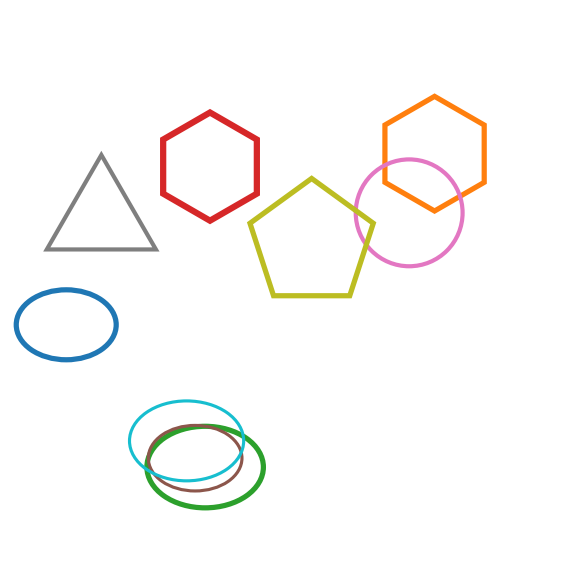[{"shape": "oval", "thickness": 2.5, "radius": 0.43, "center": [0.115, 0.437]}, {"shape": "hexagon", "thickness": 2.5, "radius": 0.5, "center": [0.752, 0.733]}, {"shape": "oval", "thickness": 2.5, "radius": 0.5, "center": [0.355, 0.19]}, {"shape": "hexagon", "thickness": 3, "radius": 0.47, "center": [0.364, 0.711]}, {"shape": "oval", "thickness": 1.5, "radius": 0.41, "center": [0.338, 0.206]}, {"shape": "circle", "thickness": 2, "radius": 0.46, "center": [0.709, 0.631]}, {"shape": "triangle", "thickness": 2, "radius": 0.55, "center": [0.176, 0.622]}, {"shape": "pentagon", "thickness": 2.5, "radius": 0.56, "center": [0.54, 0.578]}, {"shape": "oval", "thickness": 1.5, "radius": 0.49, "center": [0.323, 0.236]}]